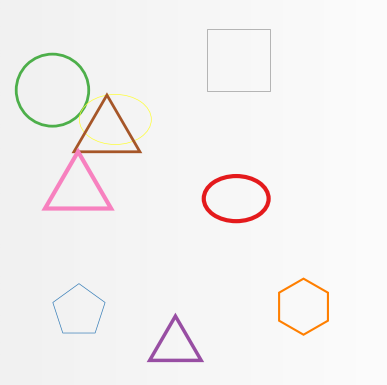[{"shape": "oval", "thickness": 3, "radius": 0.42, "center": [0.61, 0.484]}, {"shape": "pentagon", "thickness": 0.5, "radius": 0.35, "center": [0.204, 0.192]}, {"shape": "circle", "thickness": 2, "radius": 0.47, "center": [0.135, 0.766]}, {"shape": "triangle", "thickness": 2.5, "radius": 0.38, "center": [0.453, 0.102]}, {"shape": "hexagon", "thickness": 1.5, "radius": 0.36, "center": [0.783, 0.203]}, {"shape": "oval", "thickness": 0.5, "radius": 0.46, "center": [0.298, 0.69]}, {"shape": "triangle", "thickness": 2, "radius": 0.49, "center": [0.276, 0.655]}, {"shape": "triangle", "thickness": 3, "radius": 0.49, "center": [0.201, 0.508]}, {"shape": "square", "thickness": 0.5, "radius": 0.41, "center": [0.616, 0.844]}]